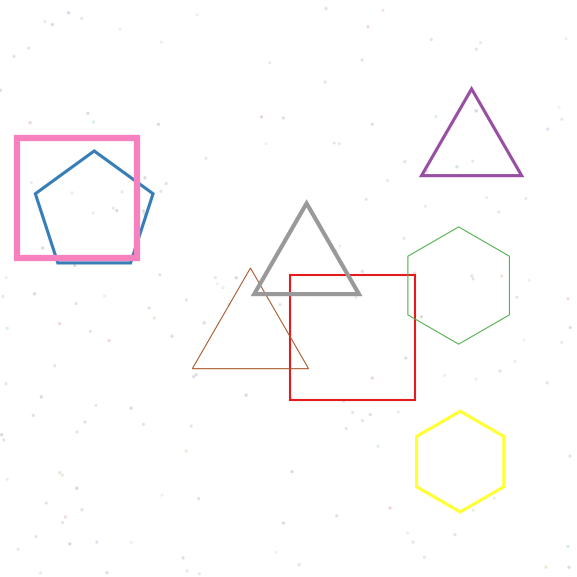[{"shape": "square", "thickness": 1, "radius": 0.54, "center": [0.611, 0.414]}, {"shape": "pentagon", "thickness": 1.5, "radius": 0.54, "center": [0.163, 0.631]}, {"shape": "hexagon", "thickness": 0.5, "radius": 0.51, "center": [0.794, 0.505]}, {"shape": "triangle", "thickness": 1.5, "radius": 0.5, "center": [0.817, 0.745]}, {"shape": "hexagon", "thickness": 1.5, "radius": 0.44, "center": [0.797, 0.2]}, {"shape": "triangle", "thickness": 0.5, "radius": 0.58, "center": [0.434, 0.419]}, {"shape": "square", "thickness": 3, "radius": 0.52, "center": [0.134, 0.657]}, {"shape": "triangle", "thickness": 2, "radius": 0.52, "center": [0.531, 0.542]}]